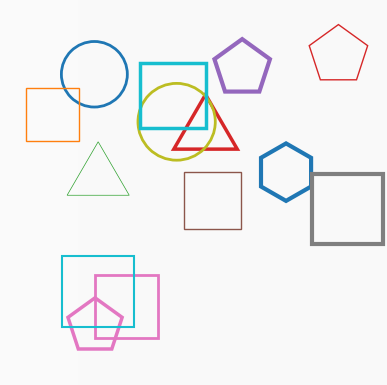[{"shape": "hexagon", "thickness": 3, "radius": 0.37, "center": [0.738, 0.553]}, {"shape": "circle", "thickness": 2, "radius": 0.43, "center": [0.244, 0.807]}, {"shape": "square", "thickness": 1, "radius": 0.34, "center": [0.135, 0.703]}, {"shape": "triangle", "thickness": 0.5, "radius": 0.46, "center": [0.253, 0.539]}, {"shape": "pentagon", "thickness": 1, "radius": 0.4, "center": [0.873, 0.857]}, {"shape": "triangle", "thickness": 2.5, "radius": 0.47, "center": [0.53, 0.66]}, {"shape": "pentagon", "thickness": 3, "radius": 0.38, "center": [0.625, 0.823]}, {"shape": "square", "thickness": 1, "radius": 0.37, "center": [0.549, 0.48]}, {"shape": "square", "thickness": 2, "radius": 0.41, "center": [0.326, 0.203]}, {"shape": "pentagon", "thickness": 2.5, "radius": 0.37, "center": [0.245, 0.153]}, {"shape": "square", "thickness": 3, "radius": 0.46, "center": [0.898, 0.458]}, {"shape": "circle", "thickness": 2, "radius": 0.5, "center": [0.456, 0.684]}, {"shape": "square", "thickness": 1.5, "radius": 0.46, "center": [0.253, 0.244]}, {"shape": "square", "thickness": 2.5, "radius": 0.42, "center": [0.446, 0.751]}]